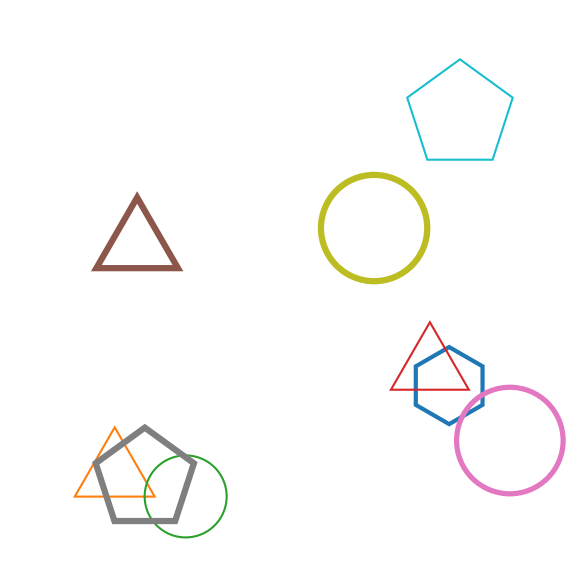[{"shape": "hexagon", "thickness": 2, "radius": 0.33, "center": [0.778, 0.331]}, {"shape": "triangle", "thickness": 1, "radius": 0.4, "center": [0.199, 0.179]}, {"shape": "circle", "thickness": 1, "radius": 0.35, "center": [0.321, 0.14]}, {"shape": "triangle", "thickness": 1, "radius": 0.39, "center": [0.744, 0.363]}, {"shape": "triangle", "thickness": 3, "radius": 0.41, "center": [0.237, 0.576]}, {"shape": "circle", "thickness": 2.5, "radius": 0.46, "center": [0.883, 0.236]}, {"shape": "pentagon", "thickness": 3, "radius": 0.45, "center": [0.251, 0.169]}, {"shape": "circle", "thickness": 3, "radius": 0.46, "center": [0.648, 0.604]}, {"shape": "pentagon", "thickness": 1, "radius": 0.48, "center": [0.796, 0.8]}]